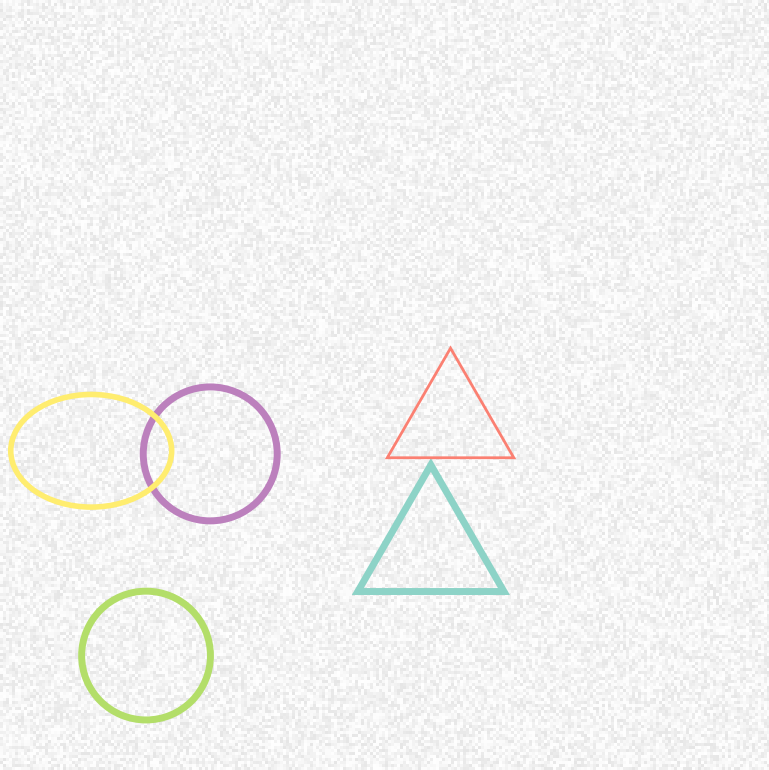[{"shape": "triangle", "thickness": 2.5, "radius": 0.55, "center": [0.56, 0.287]}, {"shape": "triangle", "thickness": 1, "radius": 0.47, "center": [0.585, 0.453]}, {"shape": "circle", "thickness": 2.5, "radius": 0.42, "center": [0.19, 0.149]}, {"shape": "circle", "thickness": 2.5, "radius": 0.43, "center": [0.273, 0.411]}, {"shape": "oval", "thickness": 2, "radius": 0.52, "center": [0.118, 0.415]}]